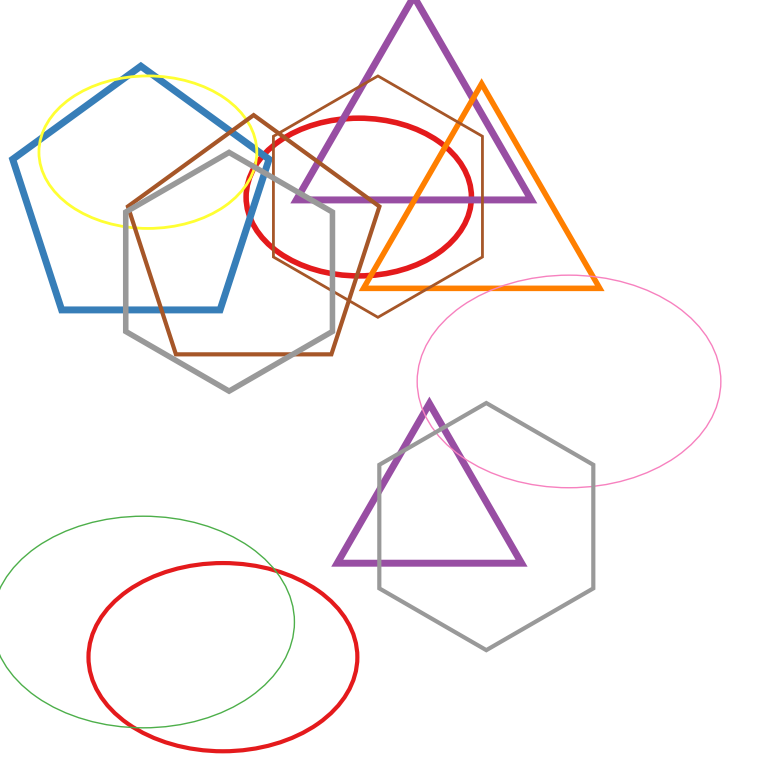[{"shape": "oval", "thickness": 1.5, "radius": 0.87, "center": [0.29, 0.147]}, {"shape": "oval", "thickness": 2, "radius": 0.73, "center": [0.466, 0.744]}, {"shape": "pentagon", "thickness": 2.5, "radius": 0.88, "center": [0.183, 0.739]}, {"shape": "oval", "thickness": 0.5, "radius": 0.98, "center": [0.186, 0.192]}, {"shape": "triangle", "thickness": 2.5, "radius": 0.88, "center": [0.537, 0.828]}, {"shape": "triangle", "thickness": 2.5, "radius": 0.69, "center": [0.558, 0.338]}, {"shape": "triangle", "thickness": 2, "radius": 0.89, "center": [0.625, 0.714]}, {"shape": "oval", "thickness": 1, "radius": 0.71, "center": [0.192, 0.802]}, {"shape": "pentagon", "thickness": 1.5, "radius": 0.86, "center": [0.329, 0.679]}, {"shape": "hexagon", "thickness": 1, "radius": 0.78, "center": [0.491, 0.745]}, {"shape": "oval", "thickness": 0.5, "radius": 0.99, "center": [0.739, 0.505]}, {"shape": "hexagon", "thickness": 1.5, "radius": 0.8, "center": [0.632, 0.316]}, {"shape": "hexagon", "thickness": 2, "radius": 0.77, "center": [0.298, 0.647]}]